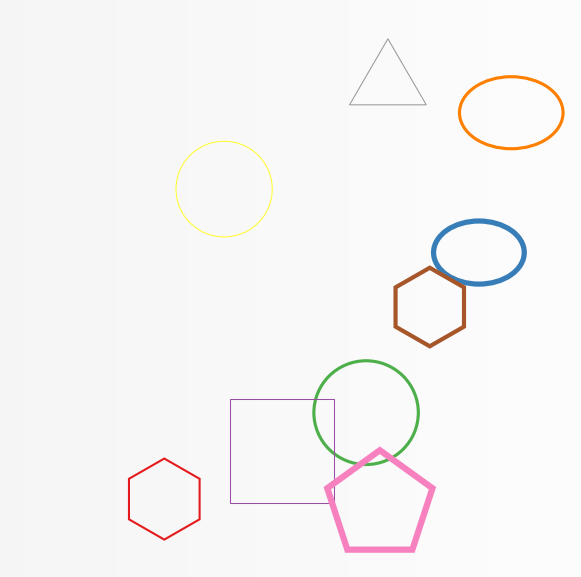[{"shape": "hexagon", "thickness": 1, "radius": 0.35, "center": [0.283, 0.135]}, {"shape": "oval", "thickness": 2.5, "radius": 0.39, "center": [0.824, 0.562]}, {"shape": "circle", "thickness": 1.5, "radius": 0.45, "center": [0.63, 0.285]}, {"shape": "square", "thickness": 0.5, "radius": 0.45, "center": [0.485, 0.218]}, {"shape": "oval", "thickness": 1.5, "radius": 0.45, "center": [0.88, 0.804]}, {"shape": "circle", "thickness": 0.5, "radius": 0.41, "center": [0.386, 0.672]}, {"shape": "hexagon", "thickness": 2, "radius": 0.34, "center": [0.739, 0.467]}, {"shape": "pentagon", "thickness": 3, "radius": 0.48, "center": [0.654, 0.124]}, {"shape": "triangle", "thickness": 0.5, "radius": 0.38, "center": [0.667, 0.856]}]